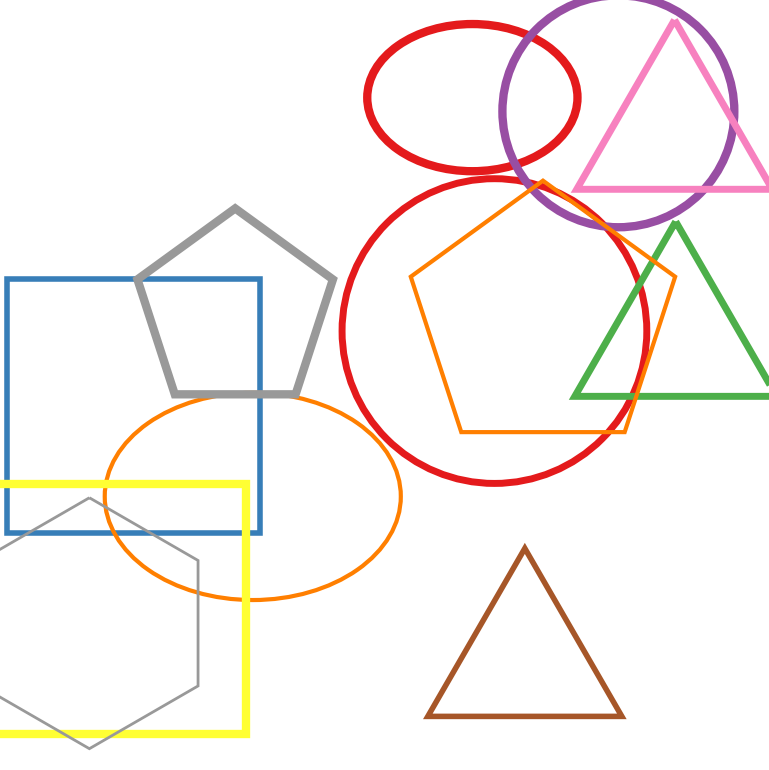[{"shape": "circle", "thickness": 2.5, "radius": 0.99, "center": [0.642, 0.57]}, {"shape": "oval", "thickness": 3, "radius": 0.68, "center": [0.613, 0.873]}, {"shape": "square", "thickness": 2, "radius": 0.82, "center": [0.173, 0.473]}, {"shape": "triangle", "thickness": 2.5, "radius": 0.76, "center": [0.878, 0.561]}, {"shape": "circle", "thickness": 3, "radius": 0.75, "center": [0.803, 0.855]}, {"shape": "oval", "thickness": 1.5, "radius": 0.96, "center": [0.328, 0.355]}, {"shape": "pentagon", "thickness": 1.5, "radius": 0.9, "center": [0.705, 0.585]}, {"shape": "square", "thickness": 3, "radius": 0.81, "center": [0.157, 0.209]}, {"shape": "triangle", "thickness": 2, "radius": 0.73, "center": [0.682, 0.142]}, {"shape": "triangle", "thickness": 2.5, "radius": 0.73, "center": [0.876, 0.827]}, {"shape": "hexagon", "thickness": 1, "radius": 0.81, "center": [0.116, 0.191]}, {"shape": "pentagon", "thickness": 3, "radius": 0.67, "center": [0.305, 0.596]}]